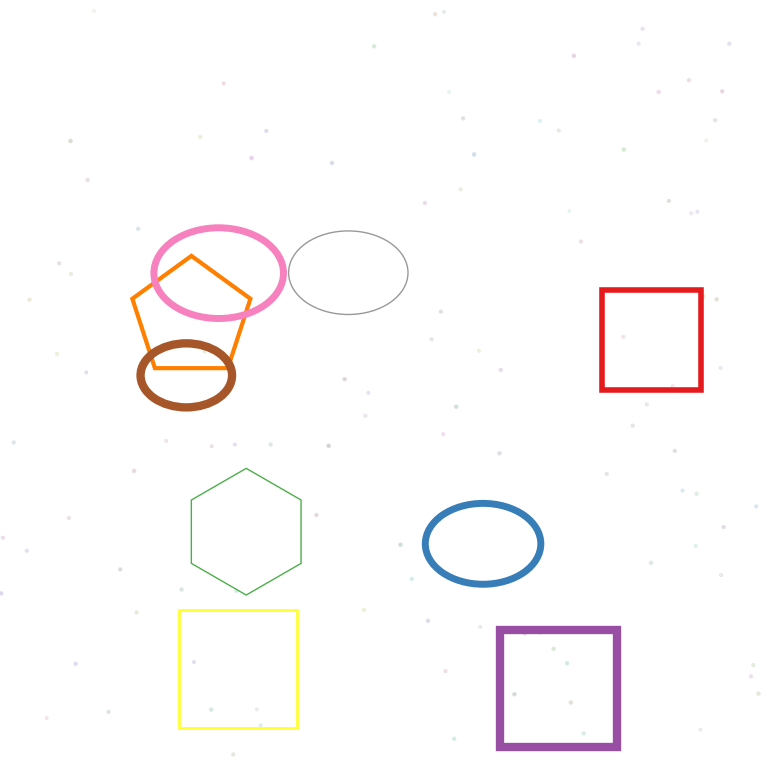[{"shape": "square", "thickness": 2, "radius": 0.32, "center": [0.846, 0.558]}, {"shape": "oval", "thickness": 2.5, "radius": 0.38, "center": [0.627, 0.294]}, {"shape": "hexagon", "thickness": 0.5, "radius": 0.41, "center": [0.32, 0.309]}, {"shape": "square", "thickness": 3, "radius": 0.38, "center": [0.726, 0.106]}, {"shape": "pentagon", "thickness": 1.5, "radius": 0.4, "center": [0.249, 0.587]}, {"shape": "square", "thickness": 1, "radius": 0.38, "center": [0.31, 0.131]}, {"shape": "oval", "thickness": 3, "radius": 0.3, "center": [0.242, 0.513]}, {"shape": "oval", "thickness": 2.5, "radius": 0.42, "center": [0.284, 0.645]}, {"shape": "oval", "thickness": 0.5, "radius": 0.39, "center": [0.452, 0.646]}]